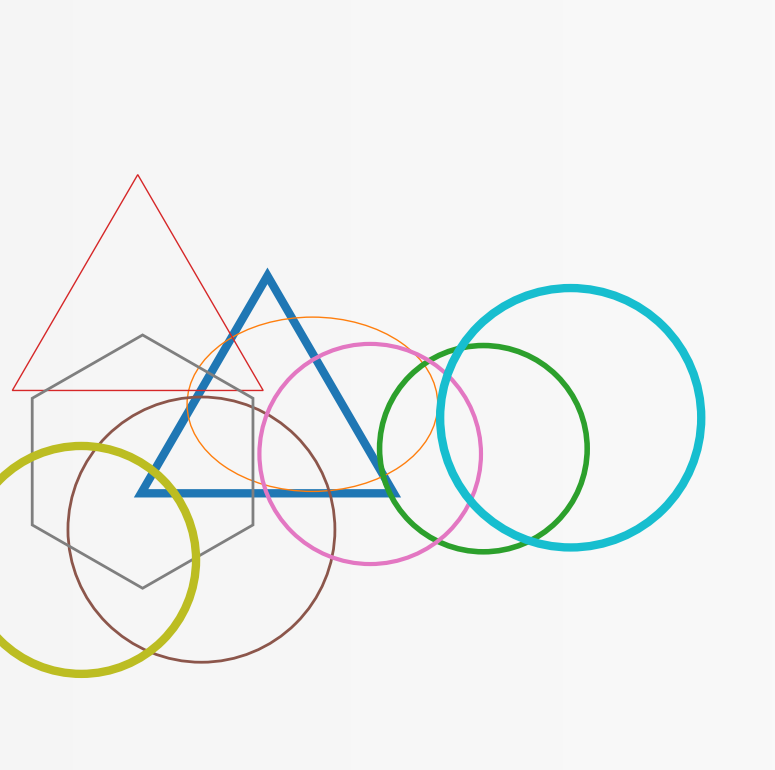[{"shape": "triangle", "thickness": 3, "radius": 0.94, "center": [0.345, 0.453]}, {"shape": "oval", "thickness": 0.5, "radius": 0.81, "center": [0.403, 0.475]}, {"shape": "circle", "thickness": 2, "radius": 0.67, "center": [0.624, 0.417]}, {"shape": "triangle", "thickness": 0.5, "radius": 0.93, "center": [0.178, 0.586]}, {"shape": "circle", "thickness": 1, "radius": 0.86, "center": [0.26, 0.312]}, {"shape": "circle", "thickness": 1.5, "radius": 0.71, "center": [0.478, 0.41]}, {"shape": "hexagon", "thickness": 1, "radius": 0.82, "center": [0.184, 0.401]}, {"shape": "circle", "thickness": 3, "radius": 0.74, "center": [0.105, 0.273]}, {"shape": "circle", "thickness": 3, "radius": 0.84, "center": [0.736, 0.457]}]